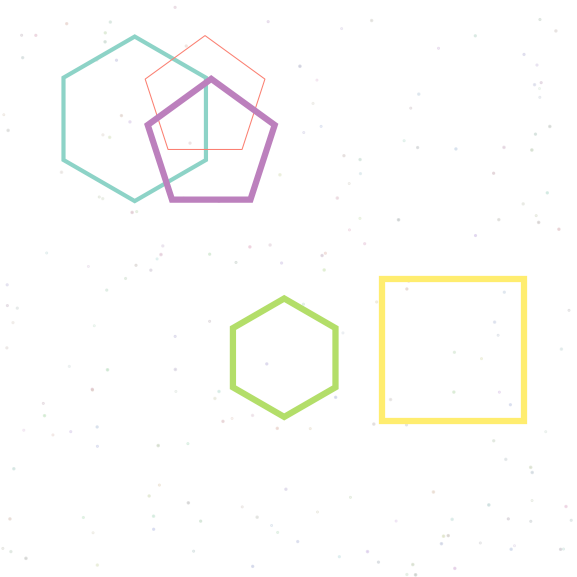[{"shape": "hexagon", "thickness": 2, "radius": 0.71, "center": [0.233, 0.793]}, {"shape": "pentagon", "thickness": 0.5, "radius": 0.55, "center": [0.355, 0.828]}, {"shape": "hexagon", "thickness": 3, "radius": 0.51, "center": [0.492, 0.38]}, {"shape": "pentagon", "thickness": 3, "radius": 0.58, "center": [0.366, 0.747]}, {"shape": "square", "thickness": 3, "radius": 0.61, "center": [0.784, 0.394]}]